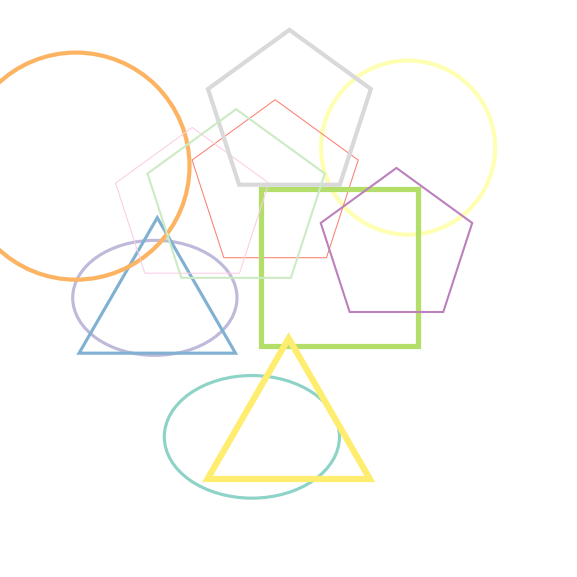[{"shape": "oval", "thickness": 1.5, "radius": 0.76, "center": [0.436, 0.243]}, {"shape": "circle", "thickness": 2, "radius": 0.75, "center": [0.707, 0.744]}, {"shape": "oval", "thickness": 1.5, "radius": 0.71, "center": [0.268, 0.483]}, {"shape": "pentagon", "thickness": 0.5, "radius": 0.76, "center": [0.476, 0.675]}, {"shape": "triangle", "thickness": 1.5, "radius": 0.78, "center": [0.272, 0.466]}, {"shape": "circle", "thickness": 2, "radius": 0.98, "center": [0.132, 0.711]}, {"shape": "square", "thickness": 2.5, "radius": 0.68, "center": [0.588, 0.536]}, {"shape": "pentagon", "thickness": 0.5, "radius": 0.7, "center": [0.333, 0.639]}, {"shape": "pentagon", "thickness": 2, "radius": 0.74, "center": [0.501, 0.799]}, {"shape": "pentagon", "thickness": 1, "radius": 0.69, "center": [0.687, 0.57]}, {"shape": "pentagon", "thickness": 1, "radius": 0.81, "center": [0.409, 0.649]}, {"shape": "triangle", "thickness": 3, "radius": 0.81, "center": [0.5, 0.251]}]